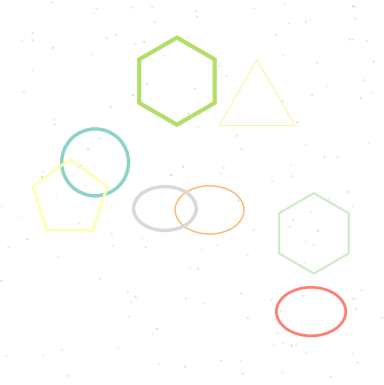[{"shape": "circle", "thickness": 2.5, "radius": 0.43, "center": [0.247, 0.578]}, {"shape": "pentagon", "thickness": 2, "radius": 0.51, "center": [0.182, 0.484]}, {"shape": "oval", "thickness": 2, "radius": 0.45, "center": [0.808, 0.191]}, {"shape": "oval", "thickness": 1, "radius": 0.45, "center": [0.544, 0.455]}, {"shape": "hexagon", "thickness": 3, "radius": 0.57, "center": [0.46, 0.789]}, {"shape": "oval", "thickness": 2.5, "radius": 0.41, "center": [0.428, 0.458]}, {"shape": "hexagon", "thickness": 1.5, "radius": 0.52, "center": [0.815, 0.394]}, {"shape": "triangle", "thickness": 0.5, "radius": 0.57, "center": [0.668, 0.731]}]